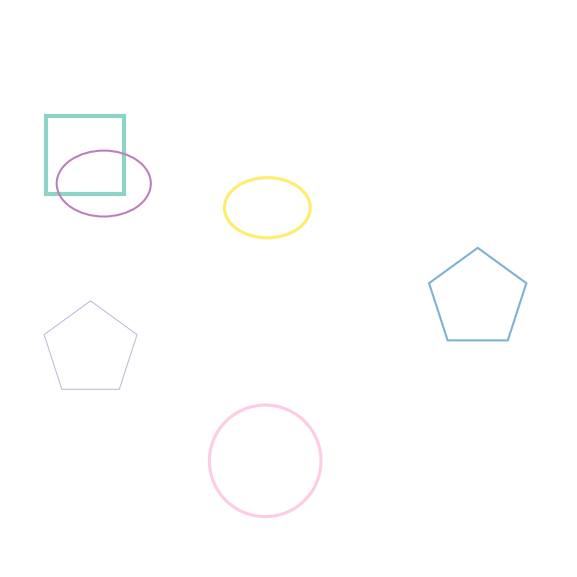[{"shape": "square", "thickness": 2, "radius": 0.34, "center": [0.148, 0.731]}, {"shape": "pentagon", "thickness": 0.5, "radius": 0.42, "center": [0.157, 0.394]}, {"shape": "pentagon", "thickness": 1, "radius": 0.44, "center": [0.827, 0.481]}, {"shape": "circle", "thickness": 1.5, "radius": 0.48, "center": [0.459, 0.201]}, {"shape": "oval", "thickness": 1, "radius": 0.41, "center": [0.18, 0.681]}, {"shape": "oval", "thickness": 1.5, "radius": 0.37, "center": [0.463, 0.639]}]